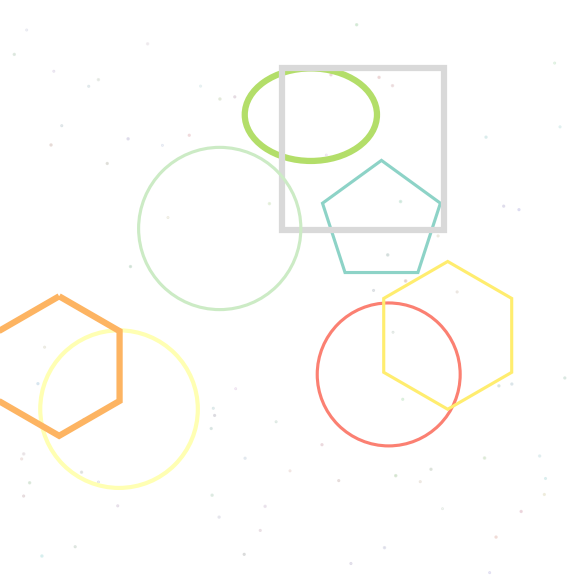[{"shape": "pentagon", "thickness": 1.5, "radius": 0.54, "center": [0.661, 0.614]}, {"shape": "circle", "thickness": 2, "radius": 0.68, "center": [0.206, 0.291]}, {"shape": "circle", "thickness": 1.5, "radius": 0.62, "center": [0.673, 0.351]}, {"shape": "hexagon", "thickness": 3, "radius": 0.6, "center": [0.102, 0.365]}, {"shape": "oval", "thickness": 3, "radius": 0.57, "center": [0.538, 0.801]}, {"shape": "square", "thickness": 3, "radius": 0.7, "center": [0.629, 0.741]}, {"shape": "circle", "thickness": 1.5, "radius": 0.7, "center": [0.38, 0.603]}, {"shape": "hexagon", "thickness": 1.5, "radius": 0.64, "center": [0.775, 0.418]}]